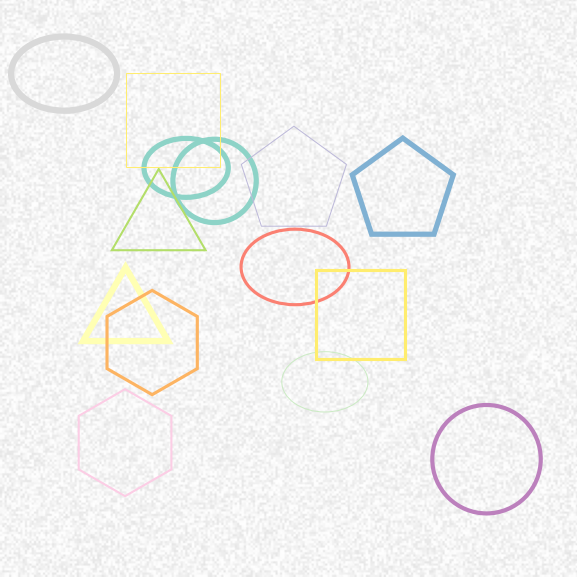[{"shape": "circle", "thickness": 2.5, "radius": 0.36, "center": [0.372, 0.686]}, {"shape": "oval", "thickness": 2.5, "radius": 0.36, "center": [0.322, 0.708]}, {"shape": "triangle", "thickness": 3, "radius": 0.43, "center": [0.217, 0.451]}, {"shape": "pentagon", "thickness": 0.5, "radius": 0.48, "center": [0.509, 0.685]}, {"shape": "oval", "thickness": 1.5, "radius": 0.47, "center": [0.511, 0.537]}, {"shape": "pentagon", "thickness": 2.5, "radius": 0.46, "center": [0.697, 0.668]}, {"shape": "hexagon", "thickness": 1.5, "radius": 0.45, "center": [0.263, 0.406]}, {"shape": "triangle", "thickness": 1, "radius": 0.47, "center": [0.275, 0.613]}, {"shape": "hexagon", "thickness": 1, "radius": 0.46, "center": [0.217, 0.233]}, {"shape": "oval", "thickness": 3, "radius": 0.46, "center": [0.111, 0.872]}, {"shape": "circle", "thickness": 2, "radius": 0.47, "center": [0.842, 0.204]}, {"shape": "oval", "thickness": 0.5, "radius": 0.37, "center": [0.563, 0.338]}, {"shape": "square", "thickness": 0.5, "radius": 0.41, "center": [0.3, 0.791]}, {"shape": "square", "thickness": 1.5, "radius": 0.39, "center": [0.625, 0.454]}]